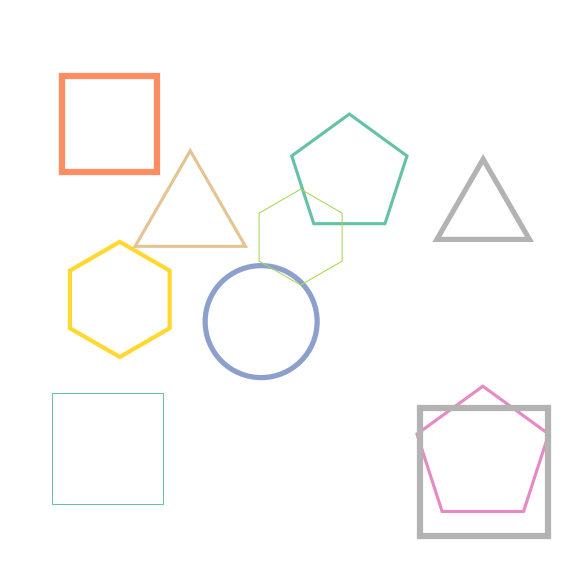[{"shape": "pentagon", "thickness": 1.5, "radius": 0.52, "center": [0.605, 0.697]}, {"shape": "square", "thickness": 0.5, "radius": 0.48, "center": [0.186, 0.223]}, {"shape": "square", "thickness": 3, "radius": 0.41, "center": [0.19, 0.784]}, {"shape": "circle", "thickness": 2.5, "radius": 0.48, "center": [0.452, 0.442]}, {"shape": "pentagon", "thickness": 1.5, "radius": 0.6, "center": [0.836, 0.21]}, {"shape": "hexagon", "thickness": 0.5, "radius": 0.42, "center": [0.521, 0.589]}, {"shape": "hexagon", "thickness": 2, "radius": 0.5, "center": [0.207, 0.481]}, {"shape": "triangle", "thickness": 1.5, "radius": 0.55, "center": [0.329, 0.628]}, {"shape": "square", "thickness": 3, "radius": 0.55, "center": [0.839, 0.181]}, {"shape": "triangle", "thickness": 2.5, "radius": 0.46, "center": [0.837, 0.631]}]